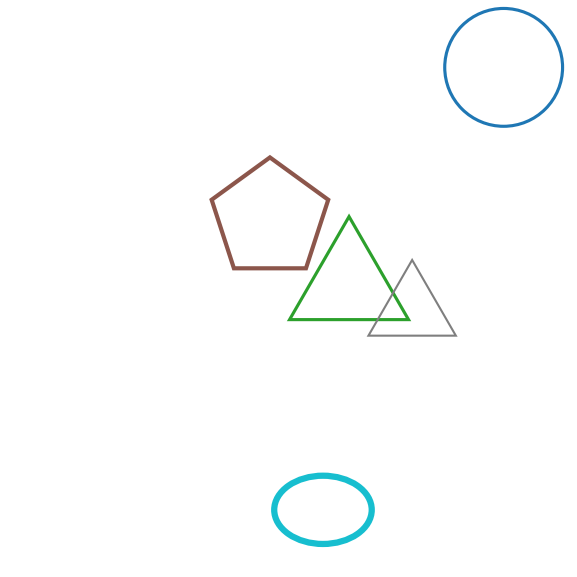[{"shape": "circle", "thickness": 1.5, "radius": 0.51, "center": [0.872, 0.882]}, {"shape": "triangle", "thickness": 1.5, "radius": 0.59, "center": [0.604, 0.505]}, {"shape": "pentagon", "thickness": 2, "radius": 0.53, "center": [0.467, 0.62]}, {"shape": "triangle", "thickness": 1, "radius": 0.44, "center": [0.714, 0.462]}, {"shape": "oval", "thickness": 3, "radius": 0.42, "center": [0.559, 0.116]}]